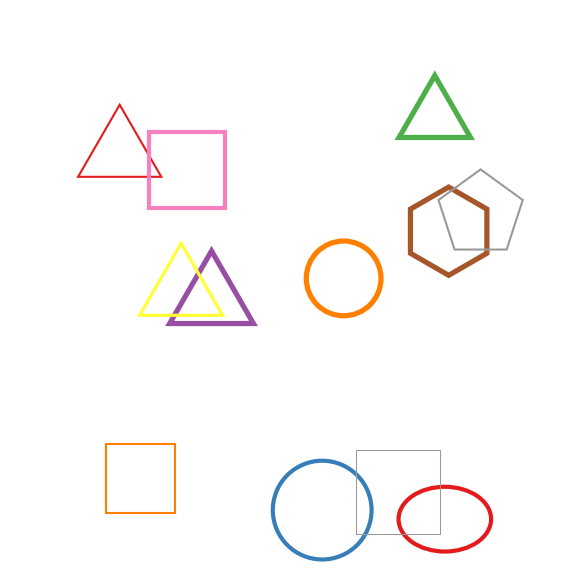[{"shape": "oval", "thickness": 2, "radius": 0.4, "center": [0.77, 0.1]}, {"shape": "triangle", "thickness": 1, "radius": 0.42, "center": [0.207, 0.735]}, {"shape": "circle", "thickness": 2, "radius": 0.43, "center": [0.558, 0.116]}, {"shape": "triangle", "thickness": 2.5, "radius": 0.36, "center": [0.753, 0.797]}, {"shape": "triangle", "thickness": 2.5, "radius": 0.42, "center": [0.366, 0.481]}, {"shape": "square", "thickness": 1, "radius": 0.3, "center": [0.244, 0.171]}, {"shape": "circle", "thickness": 2.5, "radius": 0.32, "center": [0.595, 0.517]}, {"shape": "triangle", "thickness": 1.5, "radius": 0.42, "center": [0.314, 0.495]}, {"shape": "hexagon", "thickness": 2.5, "radius": 0.38, "center": [0.777, 0.599]}, {"shape": "square", "thickness": 2, "radius": 0.33, "center": [0.324, 0.705]}, {"shape": "square", "thickness": 0.5, "radius": 0.36, "center": [0.689, 0.147]}, {"shape": "pentagon", "thickness": 1, "radius": 0.38, "center": [0.832, 0.629]}]